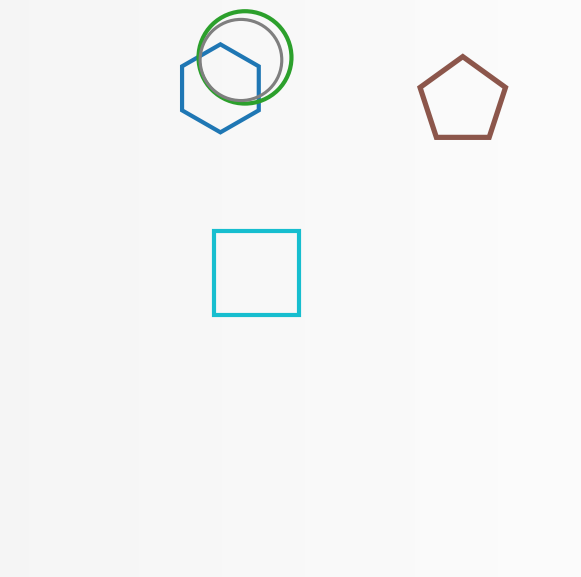[{"shape": "hexagon", "thickness": 2, "radius": 0.38, "center": [0.379, 0.846]}, {"shape": "circle", "thickness": 2, "radius": 0.4, "center": [0.421, 0.9]}, {"shape": "pentagon", "thickness": 2.5, "radius": 0.39, "center": [0.796, 0.824]}, {"shape": "circle", "thickness": 1.5, "radius": 0.35, "center": [0.415, 0.895]}, {"shape": "square", "thickness": 2, "radius": 0.37, "center": [0.441, 0.527]}]